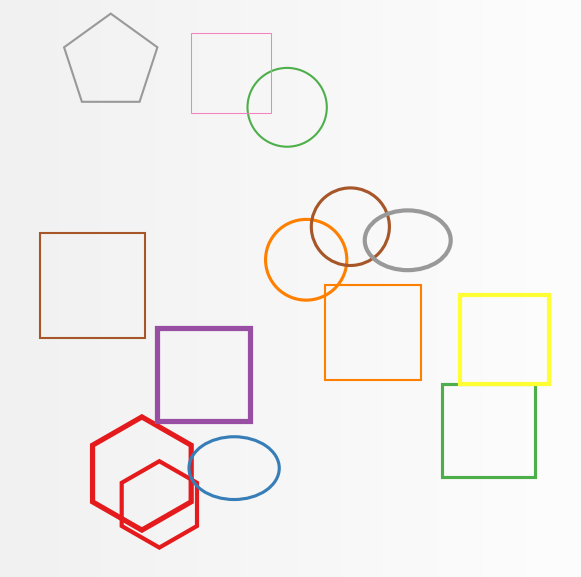[{"shape": "hexagon", "thickness": 2, "radius": 0.37, "center": [0.274, 0.126]}, {"shape": "hexagon", "thickness": 2.5, "radius": 0.49, "center": [0.244, 0.179]}, {"shape": "oval", "thickness": 1.5, "radius": 0.39, "center": [0.403, 0.189]}, {"shape": "circle", "thickness": 1, "radius": 0.34, "center": [0.494, 0.813]}, {"shape": "square", "thickness": 1.5, "radius": 0.4, "center": [0.84, 0.254]}, {"shape": "square", "thickness": 2.5, "radius": 0.4, "center": [0.35, 0.351]}, {"shape": "circle", "thickness": 1.5, "radius": 0.35, "center": [0.527, 0.549]}, {"shape": "square", "thickness": 1, "radius": 0.41, "center": [0.641, 0.423]}, {"shape": "square", "thickness": 2, "radius": 0.38, "center": [0.868, 0.411]}, {"shape": "square", "thickness": 1, "radius": 0.45, "center": [0.159, 0.504]}, {"shape": "circle", "thickness": 1.5, "radius": 0.34, "center": [0.603, 0.607]}, {"shape": "square", "thickness": 0.5, "radius": 0.35, "center": [0.397, 0.873]}, {"shape": "oval", "thickness": 2, "radius": 0.37, "center": [0.701, 0.583]}, {"shape": "pentagon", "thickness": 1, "radius": 0.42, "center": [0.191, 0.891]}]